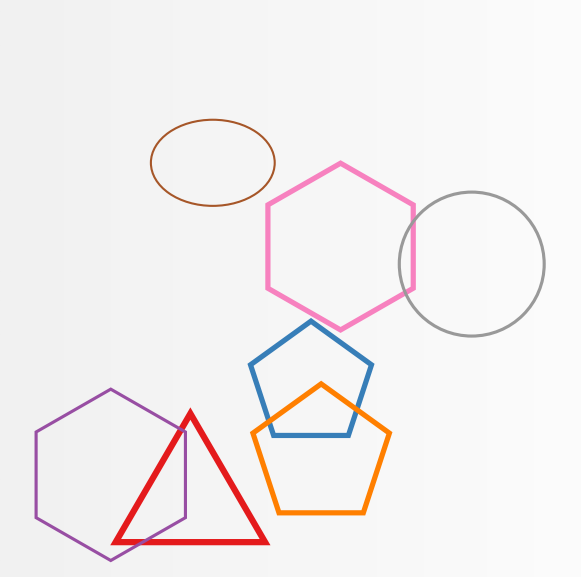[{"shape": "triangle", "thickness": 3, "radius": 0.74, "center": [0.328, 0.135]}, {"shape": "pentagon", "thickness": 2.5, "radius": 0.55, "center": [0.535, 0.334]}, {"shape": "hexagon", "thickness": 1.5, "radius": 0.74, "center": [0.191, 0.177]}, {"shape": "pentagon", "thickness": 2.5, "radius": 0.62, "center": [0.553, 0.211]}, {"shape": "oval", "thickness": 1, "radius": 0.53, "center": [0.366, 0.717]}, {"shape": "hexagon", "thickness": 2.5, "radius": 0.72, "center": [0.586, 0.572]}, {"shape": "circle", "thickness": 1.5, "radius": 0.62, "center": [0.812, 0.542]}]